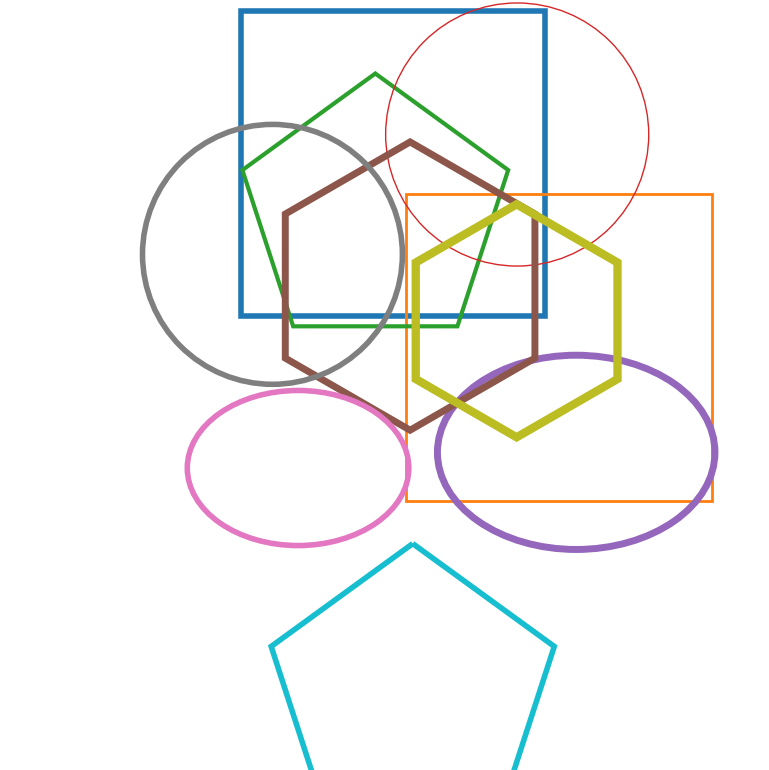[{"shape": "square", "thickness": 2, "radius": 0.99, "center": [0.51, 0.788]}, {"shape": "square", "thickness": 1, "radius": 0.99, "center": [0.726, 0.549]}, {"shape": "pentagon", "thickness": 1.5, "radius": 0.91, "center": [0.487, 0.723]}, {"shape": "circle", "thickness": 0.5, "radius": 0.85, "center": [0.672, 0.825]}, {"shape": "oval", "thickness": 2.5, "radius": 0.9, "center": [0.748, 0.413]}, {"shape": "hexagon", "thickness": 2.5, "radius": 0.94, "center": [0.533, 0.628]}, {"shape": "oval", "thickness": 2, "radius": 0.72, "center": [0.387, 0.392]}, {"shape": "circle", "thickness": 2, "radius": 0.84, "center": [0.354, 0.67]}, {"shape": "hexagon", "thickness": 3, "radius": 0.76, "center": [0.671, 0.583]}, {"shape": "pentagon", "thickness": 2, "radius": 0.97, "center": [0.536, 0.101]}]